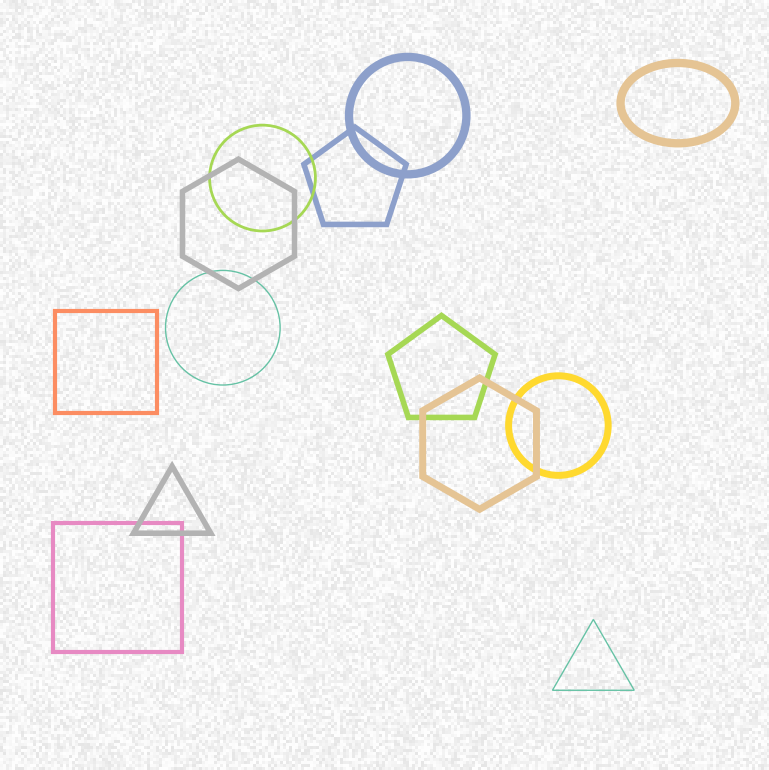[{"shape": "circle", "thickness": 0.5, "radius": 0.37, "center": [0.289, 0.574]}, {"shape": "triangle", "thickness": 0.5, "radius": 0.31, "center": [0.771, 0.134]}, {"shape": "square", "thickness": 1.5, "radius": 0.33, "center": [0.138, 0.53]}, {"shape": "circle", "thickness": 3, "radius": 0.38, "center": [0.529, 0.85]}, {"shape": "pentagon", "thickness": 2, "radius": 0.35, "center": [0.461, 0.765]}, {"shape": "square", "thickness": 1.5, "radius": 0.42, "center": [0.152, 0.237]}, {"shape": "circle", "thickness": 1, "radius": 0.34, "center": [0.341, 0.769]}, {"shape": "pentagon", "thickness": 2, "radius": 0.37, "center": [0.573, 0.517]}, {"shape": "circle", "thickness": 2.5, "radius": 0.32, "center": [0.725, 0.447]}, {"shape": "hexagon", "thickness": 2.5, "radius": 0.43, "center": [0.623, 0.424]}, {"shape": "oval", "thickness": 3, "radius": 0.37, "center": [0.88, 0.866]}, {"shape": "hexagon", "thickness": 2, "radius": 0.42, "center": [0.31, 0.709]}, {"shape": "triangle", "thickness": 2, "radius": 0.29, "center": [0.224, 0.336]}]